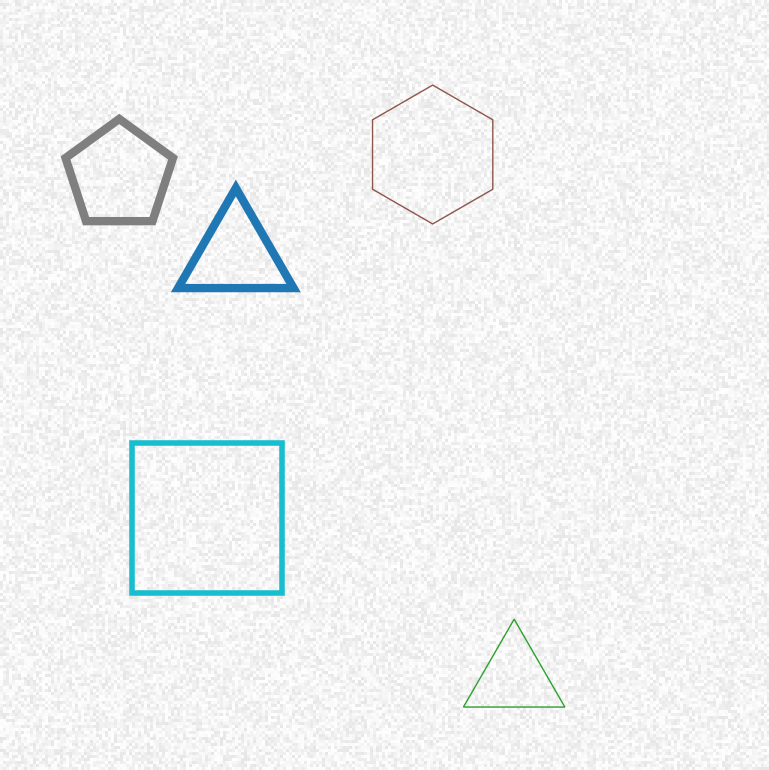[{"shape": "triangle", "thickness": 3, "radius": 0.43, "center": [0.306, 0.669]}, {"shape": "triangle", "thickness": 0.5, "radius": 0.38, "center": [0.668, 0.12]}, {"shape": "hexagon", "thickness": 0.5, "radius": 0.45, "center": [0.562, 0.799]}, {"shape": "pentagon", "thickness": 3, "radius": 0.37, "center": [0.155, 0.772]}, {"shape": "square", "thickness": 2, "radius": 0.49, "center": [0.269, 0.327]}]